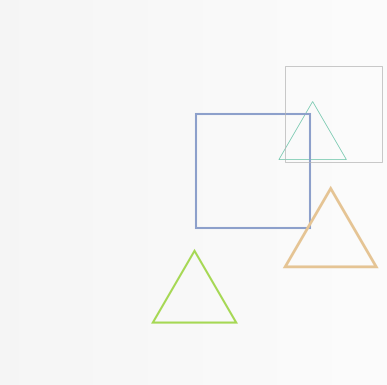[{"shape": "triangle", "thickness": 0.5, "radius": 0.5, "center": [0.807, 0.636]}, {"shape": "square", "thickness": 1.5, "radius": 0.74, "center": [0.654, 0.556]}, {"shape": "triangle", "thickness": 1.5, "radius": 0.62, "center": [0.502, 0.224]}, {"shape": "triangle", "thickness": 2, "radius": 0.68, "center": [0.853, 0.375]}, {"shape": "square", "thickness": 0.5, "radius": 0.62, "center": [0.86, 0.705]}]